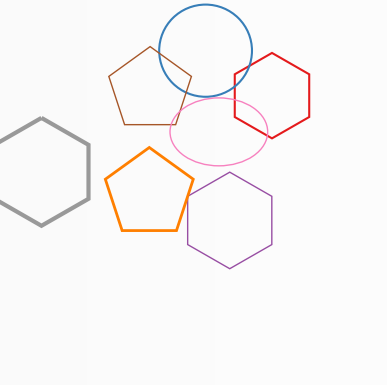[{"shape": "hexagon", "thickness": 1.5, "radius": 0.55, "center": [0.702, 0.752]}, {"shape": "circle", "thickness": 1.5, "radius": 0.6, "center": [0.531, 0.868]}, {"shape": "hexagon", "thickness": 1, "radius": 0.63, "center": [0.593, 0.427]}, {"shape": "pentagon", "thickness": 2, "radius": 0.6, "center": [0.385, 0.498]}, {"shape": "pentagon", "thickness": 1, "radius": 0.56, "center": [0.387, 0.767]}, {"shape": "oval", "thickness": 1, "radius": 0.63, "center": [0.565, 0.657]}, {"shape": "hexagon", "thickness": 3, "radius": 0.7, "center": [0.107, 0.554]}]